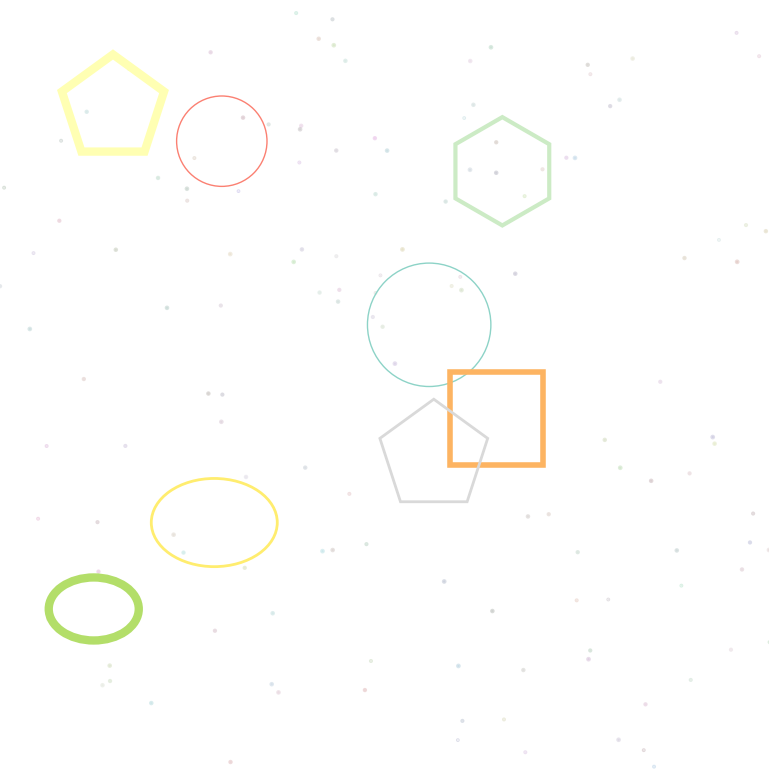[{"shape": "circle", "thickness": 0.5, "radius": 0.4, "center": [0.557, 0.578]}, {"shape": "pentagon", "thickness": 3, "radius": 0.35, "center": [0.147, 0.86]}, {"shape": "circle", "thickness": 0.5, "radius": 0.29, "center": [0.288, 0.817]}, {"shape": "square", "thickness": 2, "radius": 0.3, "center": [0.645, 0.457]}, {"shape": "oval", "thickness": 3, "radius": 0.29, "center": [0.122, 0.209]}, {"shape": "pentagon", "thickness": 1, "radius": 0.37, "center": [0.563, 0.408]}, {"shape": "hexagon", "thickness": 1.5, "radius": 0.35, "center": [0.652, 0.778]}, {"shape": "oval", "thickness": 1, "radius": 0.41, "center": [0.278, 0.321]}]